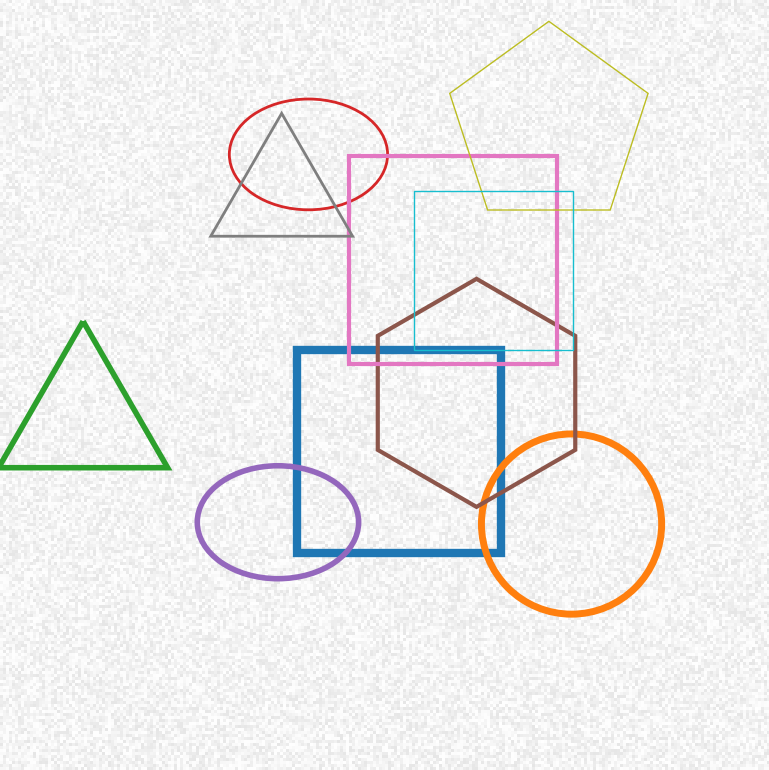[{"shape": "square", "thickness": 3, "radius": 0.66, "center": [0.518, 0.414]}, {"shape": "circle", "thickness": 2.5, "radius": 0.59, "center": [0.742, 0.319]}, {"shape": "triangle", "thickness": 2, "radius": 0.63, "center": [0.108, 0.456]}, {"shape": "oval", "thickness": 1, "radius": 0.51, "center": [0.401, 0.799]}, {"shape": "oval", "thickness": 2, "radius": 0.52, "center": [0.361, 0.322]}, {"shape": "hexagon", "thickness": 1.5, "radius": 0.74, "center": [0.619, 0.49]}, {"shape": "square", "thickness": 1.5, "radius": 0.68, "center": [0.588, 0.662]}, {"shape": "triangle", "thickness": 1, "radius": 0.53, "center": [0.366, 0.746]}, {"shape": "pentagon", "thickness": 0.5, "radius": 0.68, "center": [0.713, 0.837]}, {"shape": "square", "thickness": 0.5, "radius": 0.52, "center": [0.641, 0.649]}]